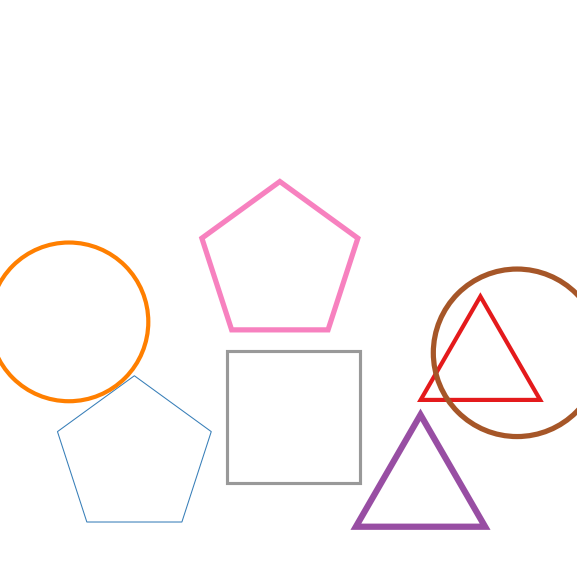[{"shape": "triangle", "thickness": 2, "radius": 0.6, "center": [0.832, 0.366]}, {"shape": "pentagon", "thickness": 0.5, "radius": 0.7, "center": [0.233, 0.208]}, {"shape": "triangle", "thickness": 3, "radius": 0.65, "center": [0.728, 0.152]}, {"shape": "circle", "thickness": 2, "radius": 0.69, "center": [0.119, 0.442]}, {"shape": "circle", "thickness": 2.5, "radius": 0.73, "center": [0.895, 0.388]}, {"shape": "pentagon", "thickness": 2.5, "radius": 0.71, "center": [0.485, 0.543]}, {"shape": "square", "thickness": 1.5, "radius": 0.57, "center": [0.508, 0.277]}]